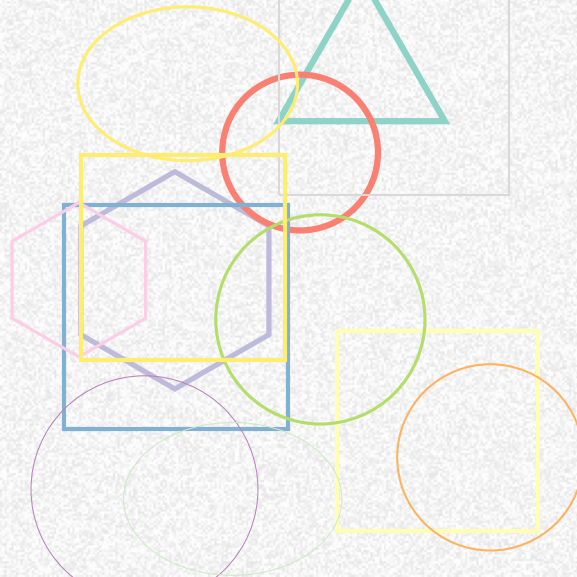[{"shape": "triangle", "thickness": 3, "radius": 0.83, "center": [0.626, 0.872]}, {"shape": "square", "thickness": 2, "radius": 0.87, "center": [0.757, 0.253]}, {"shape": "hexagon", "thickness": 2.5, "radius": 0.94, "center": [0.303, 0.514]}, {"shape": "circle", "thickness": 3, "radius": 0.67, "center": [0.52, 0.735]}, {"shape": "square", "thickness": 2, "radius": 0.97, "center": [0.305, 0.451]}, {"shape": "circle", "thickness": 1, "radius": 0.81, "center": [0.849, 0.207]}, {"shape": "circle", "thickness": 1.5, "radius": 0.91, "center": [0.555, 0.446]}, {"shape": "hexagon", "thickness": 1.5, "radius": 0.67, "center": [0.137, 0.515]}, {"shape": "square", "thickness": 1, "radius": 1.0, "center": [0.682, 0.861]}, {"shape": "circle", "thickness": 0.5, "radius": 0.98, "center": [0.25, 0.152]}, {"shape": "oval", "thickness": 0.5, "radius": 0.95, "center": [0.403, 0.135]}, {"shape": "square", "thickness": 2, "radius": 0.89, "center": [0.317, 0.553]}, {"shape": "oval", "thickness": 1.5, "radius": 0.95, "center": [0.325, 0.854]}]